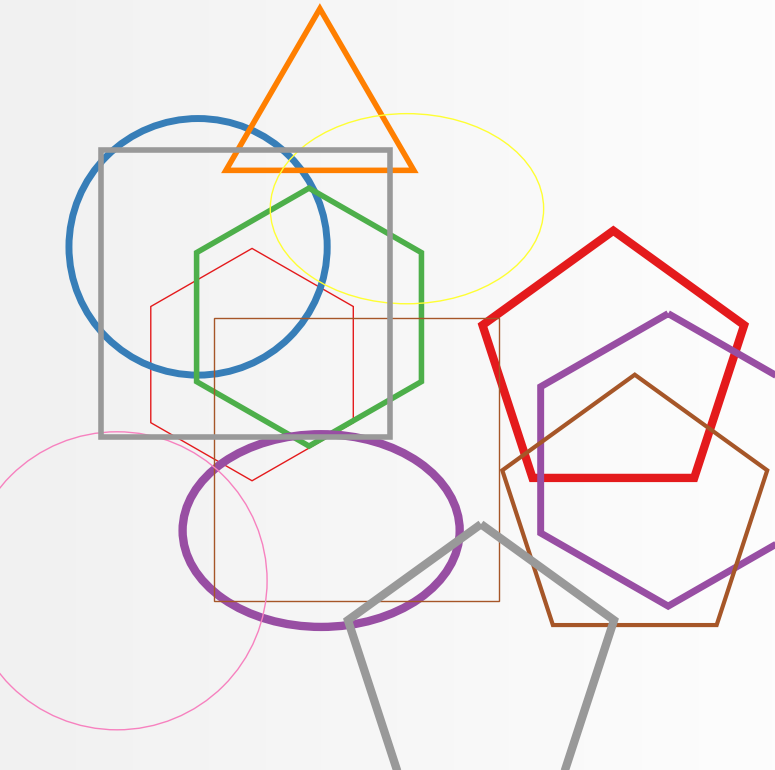[{"shape": "pentagon", "thickness": 3, "radius": 0.89, "center": [0.791, 0.523]}, {"shape": "hexagon", "thickness": 0.5, "radius": 0.75, "center": [0.325, 0.526]}, {"shape": "circle", "thickness": 2.5, "radius": 0.83, "center": [0.256, 0.679]}, {"shape": "hexagon", "thickness": 2, "radius": 0.84, "center": [0.399, 0.588]}, {"shape": "hexagon", "thickness": 2.5, "radius": 0.95, "center": [0.862, 0.403]}, {"shape": "oval", "thickness": 3, "radius": 0.89, "center": [0.414, 0.311]}, {"shape": "triangle", "thickness": 2, "radius": 0.7, "center": [0.413, 0.849]}, {"shape": "oval", "thickness": 0.5, "radius": 0.88, "center": [0.525, 0.729]}, {"shape": "pentagon", "thickness": 1.5, "radius": 0.9, "center": [0.819, 0.334]}, {"shape": "square", "thickness": 0.5, "radius": 0.92, "center": [0.46, 0.404]}, {"shape": "circle", "thickness": 0.5, "radius": 0.97, "center": [0.151, 0.246]}, {"shape": "square", "thickness": 2, "radius": 0.93, "center": [0.317, 0.619]}, {"shape": "pentagon", "thickness": 3, "radius": 0.9, "center": [0.621, 0.139]}]